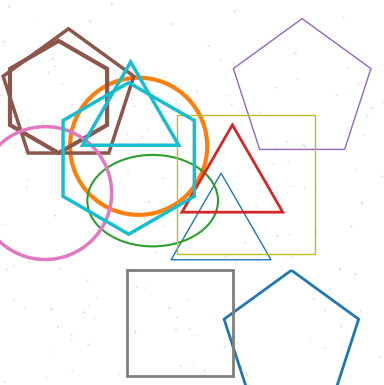[{"shape": "pentagon", "thickness": 2, "radius": 0.92, "center": [0.757, 0.114]}, {"shape": "triangle", "thickness": 1, "radius": 0.75, "center": [0.574, 0.4]}, {"shape": "circle", "thickness": 3, "radius": 0.89, "center": [0.36, 0.62]}, {"shape": "oval", "thickness": 1.5, "radius": 0.85, "center": [0.397, 0.479]}, {"shape": "triangle", "thickness": 2, "radius": 0.76, "center": [0.604, 0.524]}, {"shape": "pentagon", "thickness": 1, "radius": 0.94, "center": [0.785, 0.764]}, {"shape": "pentagon", "thickness": 2.5, "radius": 0.89, "center": [0.178, 0.747]}, {"shape": "hexagon", "thickness": 3, "radius": 0.73, "center": [0.152, 0.748]}, {"shape": "circle", "thickness": 2.5, "radius": 0.86, "center": [0.117, 0.499]}, {"shape": "square", "thickness": 2, "radius": 0.69, "center": [0.467, 0.16]}, {"shape": "square", "thickness": 1, "radius": 0.9, "center": [0.639, 0.52]}, {"shape": "hexagon", "thickness": 2.5, "radius": 0.98, "center": [0.334, 0.588]}, {"shape": "triangle", "thickness": 2.5, "radius": 0.72, "center": [0.339, 0.695]}]